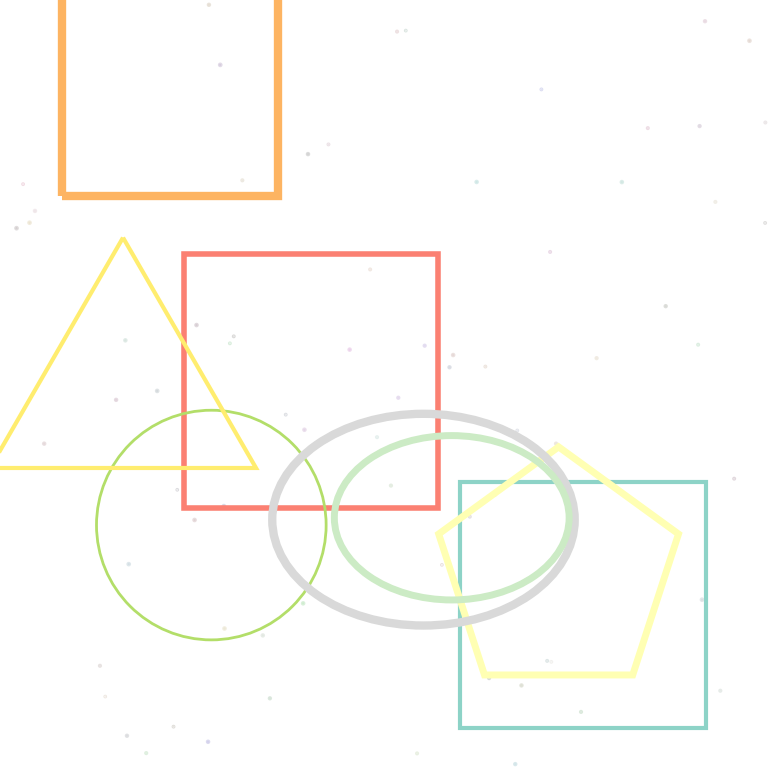[{"shape": "square", "thickness": 1.5, "radius": 0.8, "center": [0.758, 0.214]}, {"shape": "pentagon", "thickness": 2.5, "radius": 0.82, "center": [0.725, 0.256]}, {"shape": "square", "thickness": 2, "radius": 0.83, "center": [0.404, 0.505]}, {"shape": "square", "thickness": 3, "radius": 0.7, "center": [0.221, 0.886]}, {"shape": "circle", "thickness": 1, "radius": 0.75, "center": [0.274, 0.318]}, {"shape": "oval", "thickness": 3, "radius": 0.98, "center": [0.55, 0.325]}, {"shape": "oval", "thickness": 2.5, "radius": 0.76, "center": [0.587, 0.328]}, {"shape": "triangle", "thickness": 1.5, "radius": 1.0, "center": [0.16, 0.492]}]